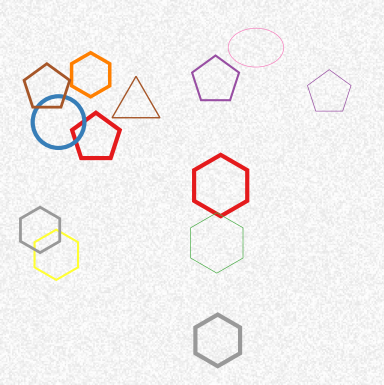[{"shape": "pentagon", "thickness": 3, "radius": 0.33, "center": [0.249, 0.642]}, {"shape": "hexagon", "thickness": 3, "radius": 0.4, "center": [0.573, 0.518]}, {"shape": "circle", "thickness": 3, "radius": 0.34, "center": [0.152, 0.683]}, {"shape": "hexagon", "thickness": 0.5, "radius": 0.39, "center": [0.563, 0.369]}, {"shape": "pentagon", "thickness": 0.5, "radius": 0.3, "center": [0.855, 0.76]}, {"shape": "pentagon", "thickness": 1.5, "radius": 0.32, "center": [0.56, 0.792]}, {"shape": "hexagon", "thickness": 2.5, "radius": 0.29, "center": [0.235, 0.806]}, {"shape": "hexagon", "thickness": 1.5, "radius": 0.33, "center": [0.146, 0.338]}, {"shape": "triangle", "thickness": 1, "radius": 0.36, "center": [0.353, 0.73]}, {"shape": "pentagon", "thickness": 2, "radius": 0.31, "center": [0.122, 0.772]}, {"shape": "oval", "thickness": 0.5, "radius": 0.36, "center": [0.665, 0.876]}, {"shape": "hexagon", "thickness": 2, "radius": 0.29, "center": [0.104, 0.403]}, {"shape": "hexagon", "thickness": 3, "radius": 0.33, "center": [0.566, 0.116]}]